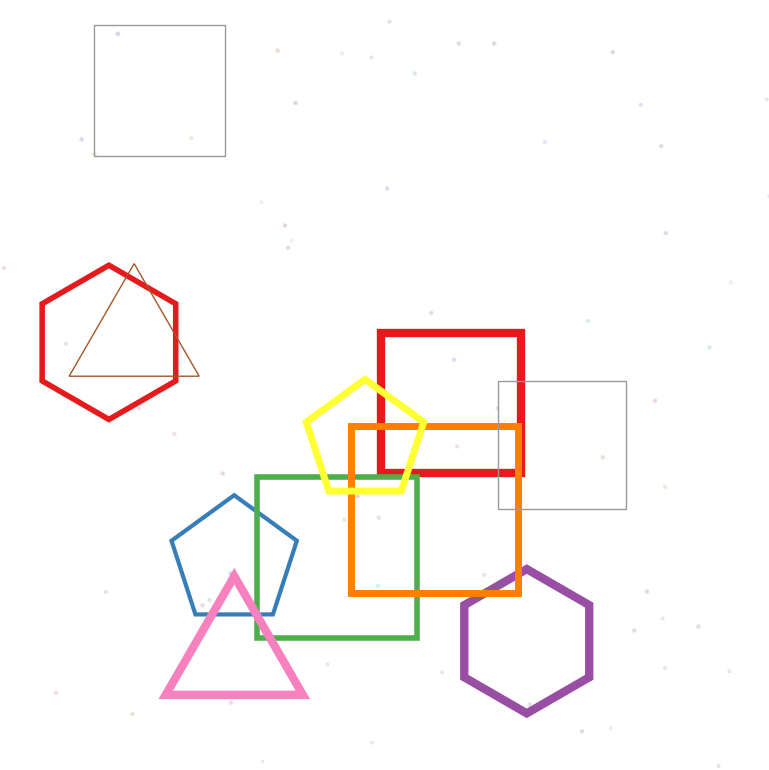[{"shape": "hexagon", "thickness": 2, "radius": 0.5, "center": [0.141, 0.555]}, {"shape": "square", "thickness": 3, "radius": 0.45, "center": [0.586, 0.476]}, {"shape": "pentagon", "thickness": 1.5, "radius": 0.43, "center": [0.304, 0.271]}, {"shape": "square", "thickness": 2, "radius": 0.52, "center": [0.438, 0.276]}, {"shape": "hexagon", "thickness": 3, "radius": 0.47, "center": [0.684, 0.167]}, {"shape": "square", "thickness": 2.5, "radius": 0.54, "center": [0.564, 0.338]}, {"shape": "pentagon", "thickness": 2.5, "radius": 0.4, "center": [0.474, 0.427]}, {"shape": "triangle", "thickness": 0.5, "radius": 0.49, "center": [0.174, 0.56]}, {"shape": "triangle", "thickness": 3, "radius": 0.51, "center": [0.304, 0.149]}, {"shape": "square", "thickness": 0.5, "radius": 0.42, "center": [0.208, 0.883]}, {"shape": "square", "thickness": 0.5, "radius": 0.42, "center": [0.73, 0.422]}]